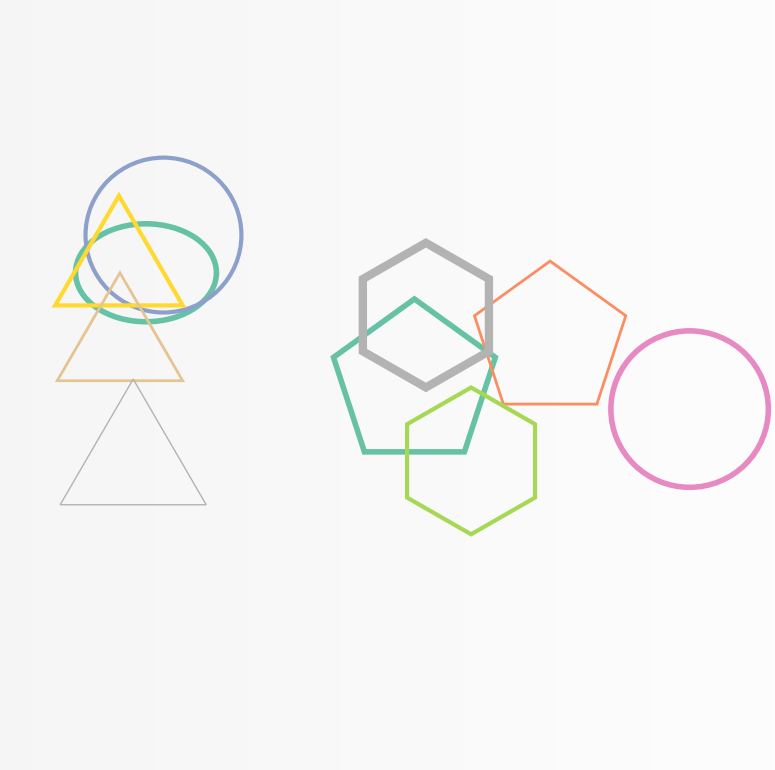[{"shape": "oval", "thickness": 2, "radius": 0.45, "center": [0.188, 0.646]}, {"shape": "pentagon", "thickness": 2, "radius": 0.55, "center": [0.535, 0.502]}, {"shape": "pentagon", "thickness": 1, "radius": 0.51, "center": [0.71, 0.558]}, {"shape": "circle", "thickness": 1.5, "radius": 0.5, "center": [0.211, 0.695]}, {"shape": "circle", "thickness": 2, "radius": 0.51, "center": [0.89, 0.469]}, {"shape": "hexagon", "thickness": 1.5, "radius": 0.48, "center": [0.608, 0.401]}, {"shape": "triangle", "thickness": 1.5, "radius": 0.47, "center": [0.153, 0.651]}, {"shape": "triangle", "thickness": 1, "radius": 0.47, "center": [0.155, 0.552]}, {"shape": "hexagon", "thickness": 3, "radius": 0.47, "center": [0.55, 0.591]}, {"shape": "triangle", "thickness": 0.5, "radius": 0.54, "center": [0.172, 0.399]}]